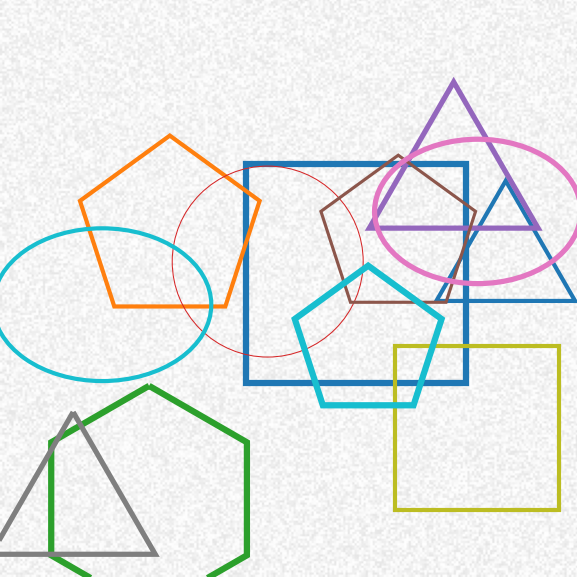[{"shape": "triangle", "thickness": 2, "radius": 0.69, "center": [0.876, 0.547]}, {"shape": "square", "thickness": 3, "radius": 0.95, "center": [0.616, 0.525]}, {"shape": "pentagon", "thickness": 2, "radius": 0.82, "center": [0.294, 0.601]}, {"shape": "hexagon", "thickness": 3, "radius": 0.98, "center": [0.258, 0.135]}, {"shape": "circle", "thickness": 0.5, "radius": 0.83, "center": [0.464, 0.546]}, {"shape": "triangle", "thickness": 2.5, "radius": 0.84, "center": [0.786, 0.688]}, {"shape": "pentagon", "thickness": 1.5, "radius": 0.7, "center": [0.69, 0.59]}, {"shape": "oval", "thickness": 2.5, "radius": 0.89, "center": [0.827, 0.633]}, {"shape": "triangle", "thickness": 2.5, "radius": 0.82, "center": [0.127, 0.121]}, {"shape": "square", "thickness": 2, "radius": 0.71, "center": [0.826, 0.257]}, {"shape": "oval", "thickness": 2, "radius": 0.94, "center": [0.177, 0.472]}, {"shape": "pentagon", "thickness": 3, "radius": 0.67, "center": [0.638, 0.405]}]